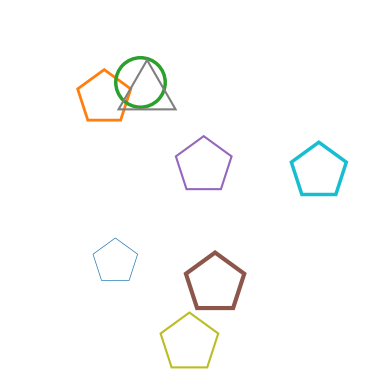[{"shape": "pentagon", "thickness": 0.5, "radius": 0.3, "center": [0.3, 0.321]}, {"shape": "pentagon", "thickness": 2, "radius": 0.36, "center": [0.271, 0.747]}, {"shape": "circle", "thickness": 2.5, "radius": 0.32, "center": [0.365, 0.786]}, {"shape": "pentagon", "thickness": 1.5, "radius": 0.38, "center": [0.529, 0.57]}, {"shape": "pentagon", "thickness": 3, "radius": 0.4, "center": [0.559, 0.264]}, {"shape": "triangle", "thickness": 1.5, "radius": 0.43, "center": [0.382, 0.759]}, {"shape": "pentagon", "thickness": 1.5, "radius": 0.39, "center": [0.492, 0.109]}, {"shape": "pentagon", "thickness": 2.5, "radius": 0.38, "center": [0.828, 0.556]}]